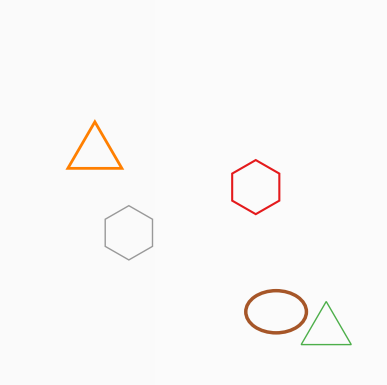[{"shape": "hexagon", "thickness": 1.5, "radius": 0.35, "center": [0.66, 0.514]}, {"shape": "triangle", "thickness": 1, "radius": 0.37, "center": [0.842, 0.142]}, {"shape": "triangle", "thickness": 2, "radius": 0.4, "center": [0.245, 0.603]}, {"shape": "oval", "thickness": 2.5, "radius": 0.39, "center": [0.713, 0.19]}, {"shape": "hexagon", "thickness": 1, "radius": 0.35, "center": [0.333, 0.395]}]